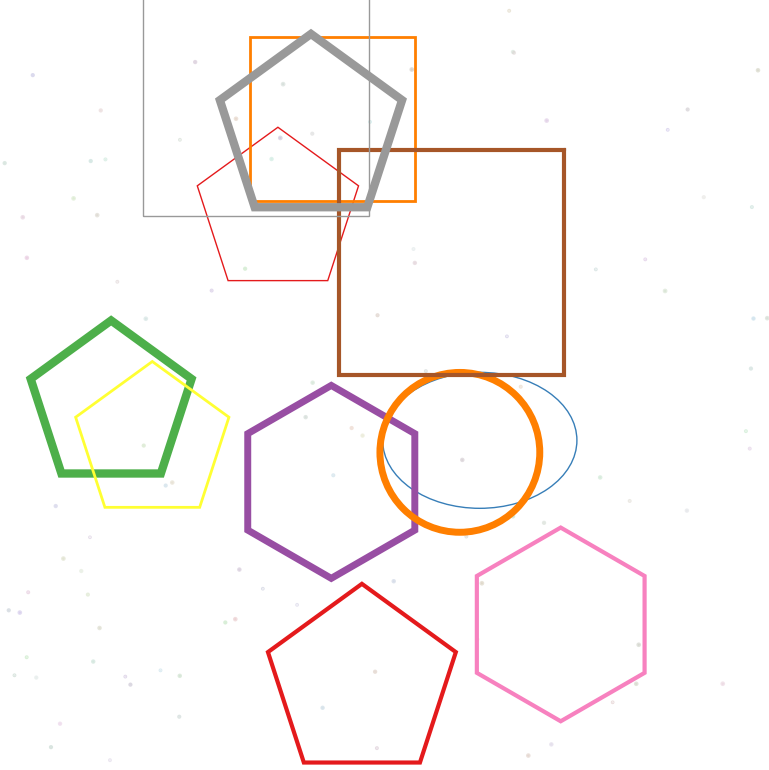[{"shape": "pentagon", "thickness": 0.5, "radius": 0.55, "center": [0.361, 0.725]}, {"shape": "pentagon", "thickness": 1.5, "radius": 0.64, "center": [0.47, 0.113]}, {"shape": "oval", "thickness": 0.5, "radius": 0.63, "center": [0.623, 0.428]}, {"shape": "pentagon", "thickness": 3, "radius": 0.55, "center": [0.144, 0.474]}, {"shape": "hexagon", "thickness": 2.5, "radius": 0.63, "center": [0.43, 0.374]}, {"shape": "circle", "thickness": 2.5, "radius": 0.52, "center": [0.597, 0.413]}, {"shape": "square", "thickness": 1, "radius": 0.54, "center": [0.432, 0.846]}, {"shape": "pentagon", "thickness": 1, "radius": 0.52, "center": [0.198, 0.426]}, {"shape": "square", "thickness": 1.5, "radius": 0.73, "center": [0.587, 0.66]}, {"shape": "hexagon", "thickness": 1.5, "radius": 0.63, "center": [0.728, 0.189]}, {"shape": "pentagon", "thickness": 3, "radius": 0.62, "center": [0.404, 0.832]}, {"shape": "square", "thickness": 0.5, "radius": 0.73, "center": [0.332, 0.867]}]